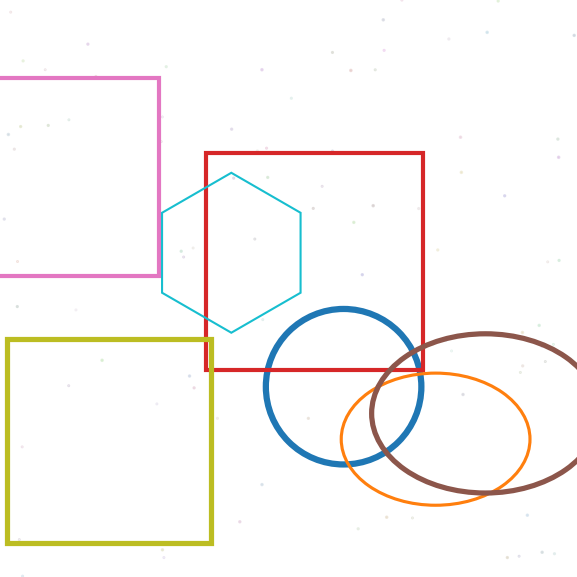[{"shape": "circle", "thickness": 3, "radius": 0.67, "center": [0.595, 0.33]}, {"shape": "oval", "thickness": 1.5, "radius": 0.82, "center": [0.754, 0.239]}, {"shape": "square", "thickness": 2, "radius": 0.94, "center": [0.544, 0.547]}, {"shape": "oval", "thickness": 2.5, "radius": 0.98, "center": [0.84, 0.283]}, {"shape": "square", "thickness": 2, "radius": 0.85, "center": [0.104, 0.693]}, {"shape": "square", "thickness": 2.5, "radius": 0.88, "center": [0.189, 0.236]}, {"shape": "hexagon", "thickness": 1, "radius": 0.69, "center": [0.401, 0.561]}]